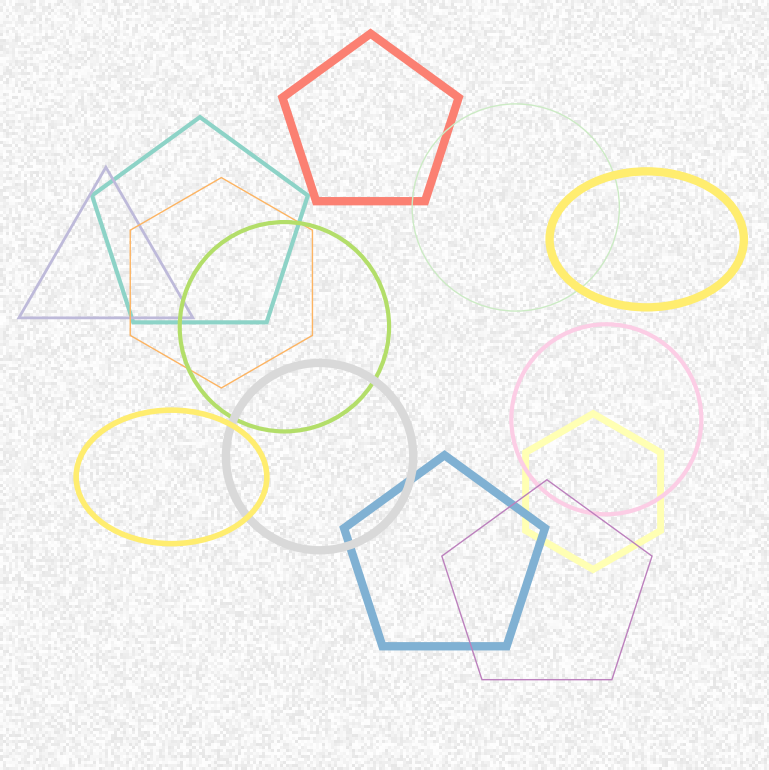[{"shape": "pentagon", "thickness": 1.5, "radius": 0.74, "center": [0.26, 0.701]}, {"shape": "hexagon", "thickness": 2.5, "radius": 0.51, "center": [0.77, 0.362]}, {"shape": "triangle", "thickness": 1, "radius": 0.65, "center": [0.137, 0.652]}, {"shape": "pentagon", "thickness": 3, "radius": 0.6, "center": [0.481, 0.836]}, {"shape": "pentagon", "thickness": 3, "radius": 0.69, "center": [0.577, 0.272]}, {"shape": "hexagon", "thickness": 0.5, "radius": 0.68, "center": [0.287, 0.633]}, {"shape": "circle", "thickness": 1.5, "radius": 0.68, "center": [0.369, 0.576]}, {"shape": "circle", "thickness": 1.5, "radius": 0.62, "center": [0.787, 0.456]}, {"shape": "circle", "thickness": 3, "radius": 0.61, "center": [0.415, 0.407]}, {"shape": "pentagon", "thickness": 0.5, "radius": 0.72, "center": [0.71, 0.233]}, {"shape": "circle", "thickness": 0.5, "radius": 0.67, "center": [0.67, 0.731]}, {"shape": "oval", "thickness": 3, "radius": 0.63, "center": [0.84, 0.689]}, {"shape": "oval", "thickness": 2, "radius": 0.62, "center": [0.223, 0.381]}]